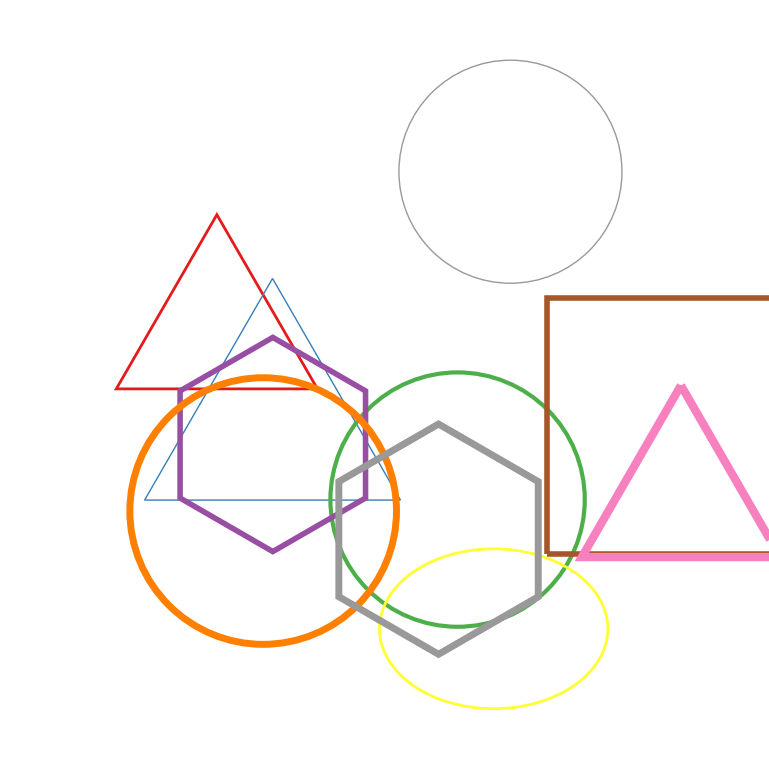[{"shape": "triangle", "thickness": 1, "radius": 0.75, "center": [0.282, 0.57]}, {"shape": "triangle", "thickness": 0.5, "radius": 0.96, "center": [0.354, 0.446]}, {"shape": "circle", "thickness": 1.5, "radius": 0.83, "center": [0.594, 0.351]}, {"shape": "hexagon", "thickness": 2, "radius": 0.7, "center": [0.354, 0.423]}, {"shape": "circle", "thickness": 2.5, "radius": 0.87, "center": [0.342, 0.336]}, {"shape": "oval", "thickness": 1, "radius": 0.74, "center": [0.641, 0.183]}, {"shape": "square", "thickness": 2, "radius": 0.83, "center": [0.877, 0.446]}, {"shape": "triangle", "thickness": 3, "radius": 0.74, "center": [0.884, 0.351]}, {"shape": "circle", "thickness": 0.5, "radius": 0.72, "center": [0.663, 0.777]}, {"shape": "hexagon", "thickness": 2.5, "radius": 0.75, "center": [0.57, 0.3]}]